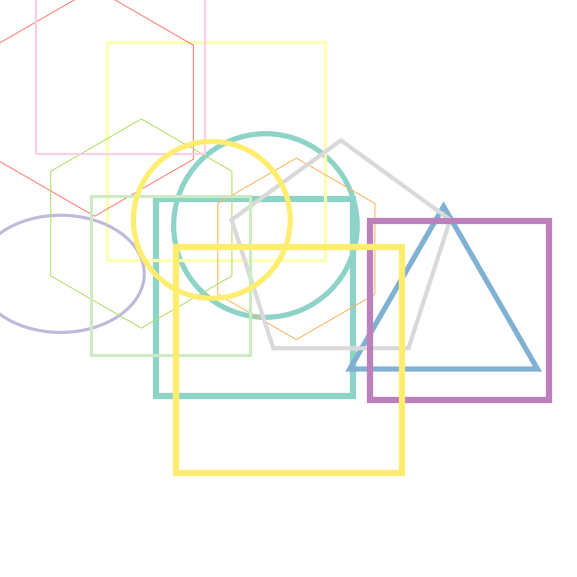[{"shape": "square", "thickness": 3, "radius": 0.86, "center": [0.441, 0.484]}, {"shape": "circle", "thickness": 2.5, "radius": 0.79, "center": [0.46, 0.609]}, {"shape": "square", "thickness": 1.5, "radius": 0.94, "center": [0.374, 0.738]}, {"shape": "oval", "thickness": 1.5, "radius": 0.72, "center": [0.105, 0.525]}, {"shape": "hexagon", "thickness": 0.5, "radius": 0.99, "center": [0.164, 0.822]}, {"shape": "triangle", "thickness": 2.5, "radius": 0.94, "center": [0.768, 0.454]}, {"shape": "hexagon", "thickness": 0.5, "radius": 0.79, "center": [0.513, 0.568]}, {"shape": "hexagon", "thickness": 0.5, "radius": 0.91, "center": [0.245, 0.612]}, {"shape": "square", "thickness": 1, "radius": 0.73, "center": [0.209, 0.879]}, {"shape": "pentagon", "thickness": 2, "radius": 0.99, "center": [0.59, 0.557]}, {"shape": "square", "thickness": 3, "radius": 0.77, "center": [0.795, 0.461]}, {"shape": "square", "thickness": 1.5, "radius": 0.69, "center": [0.295, 0.522]}, {"shape": "square", "thickness": 3, "radius": 0.98, "center": [0.5, 0.376]}, {"shape": "circle", "thickness": 2.5, "radius": 0.68, "center": [0.367, 0.618]}]